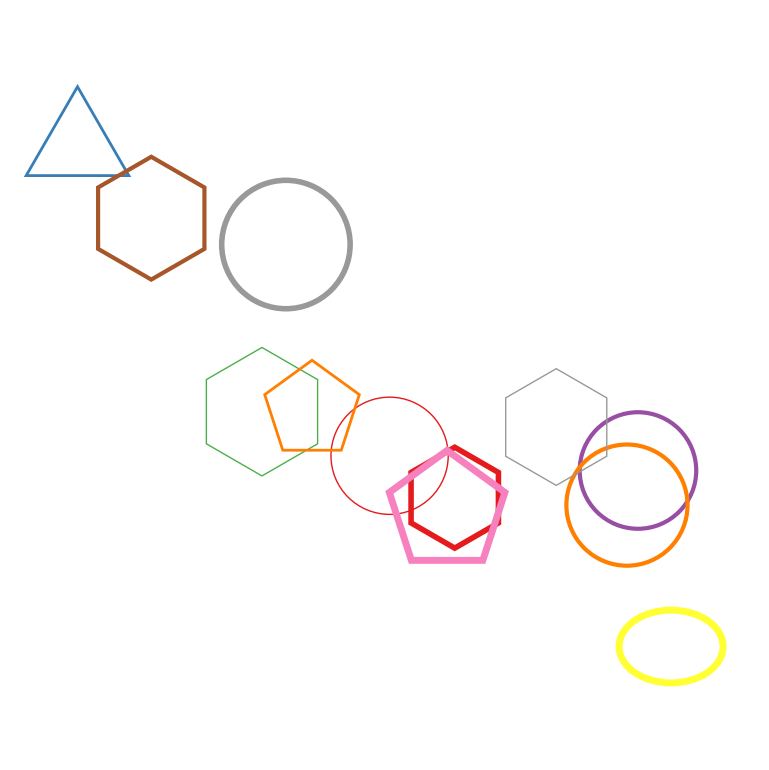[{"shape": "hexagon", "thickness": 2, "radius": 0.33, "center": [0.591, 0.354]}, {"shape": "circle", "thickness": 0.5, "radius": 0.38, "center": [0.506, 0.408]}, {"shape": "triangle", "thickness": 1, "radius": 0.38, "center": [0.101, 0.81]}, {"shape": "hexagon", "thickness": 0.5, "radius": 0.42, "center": [0.34, 0.465]}, {"shape": "circle", "thickness": 1.5, "radius": 0.38, "center": [0.829, 0.389]}, {"shape": "circle", "thickness": 1.5, "radius": 0.39, "center": [0.814, 0.344]}, {"shape": "pentagon", "thickness": 1, "radius": 0.32, "center": [0.405, 0.468]}, {"shape": "oval", "thickness": 2.5, "radius": 0.34, "center": [0.872, 0.16]}, {"shape": "hexagon", "thickness": 1.5, "radius": 0.4, "center": [0.196, 0.717]}, {"shape": "pentagon", "thickness": 2.5, "radius": 0.39, "center": [0.581, 0.336]}, {"shape": "hexagon", "thickness": 0.5, "radius": 0.38, "center": [0.722, 0.445]}, {"shape": "circle", "thickness": 2, "radius": 0.42, "center": [0.371, 0.682]}]